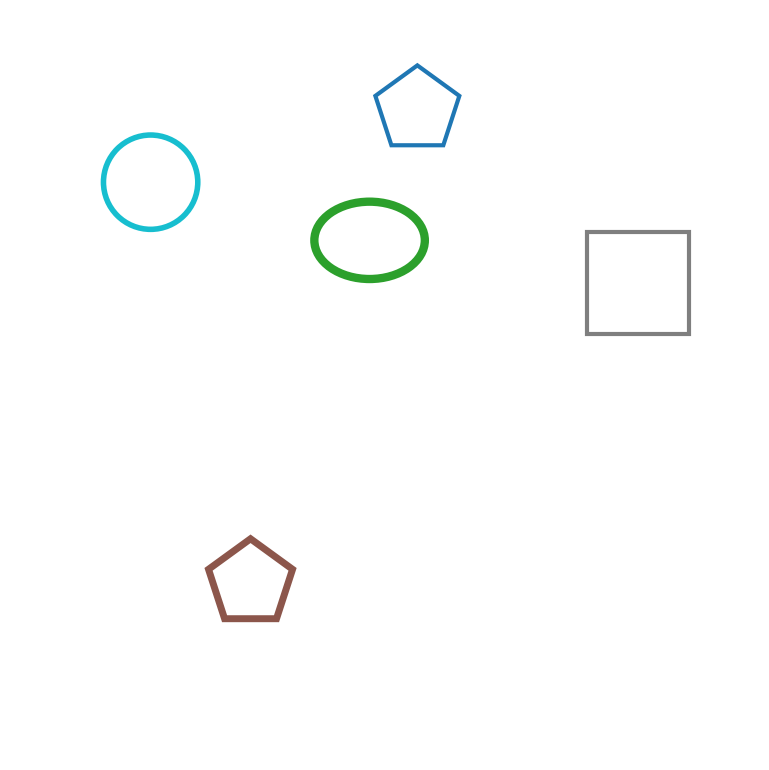[{"shape": "pentagon", "thickness": 1.5, "radius": 0.29, "center": [0.542, 0.858]}, {"shape": "oval", "thickness": 3, "radius": 0.36, "center": [0.48, 0.688]}, {"shape": "pentagon", "thickness": 2.5, "radius": 0.29, "center": [0.325, 0.243]}, {"shape": "square", "thickness": 1.5, "radius": 0.33, "center": [0.829, 0.632]}, {"shape": "circle", "thickness": 2, "radius": 0.31, "center": [0.196, 0.763]}]